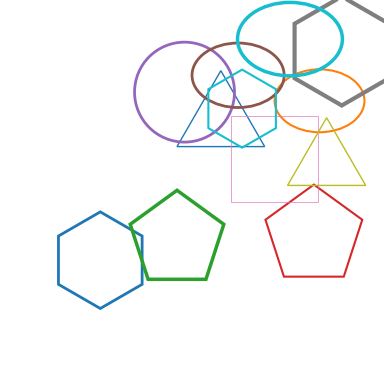[{"shape": "triangle", "thickness": 1, "radius": 0.66, "center": [0.574, 0.685]}, {"shape": "hexagon", "thickness": 2, "radius": 0.63, "center": [0.26, 0.324]}, {"shape": "oval", "thickness": 1.5, "radius": 0.58, "center": [0.83, 0.738]}, {"shape": "pentagon", "thickness": 2.5, "radius": 0.64, "center": [0.46, 0.378]}, {"shape": "pentagon", "thickness": 1.5, "radius": 0.66, "center": [0.815, 0.388]}, {"shape": "circle", "thickness": 2, "radius": 0.65, "center": [0.479, 0.761]}, {"shape": "oval", "thickness": 2, "radius": 0.6, "center": [0.618, 0.804]}, {"shape": "square", "thickness": 0.5, "radius": 0.56, "center": [0.713, 0.587]}, {"shape": "hexagon", "thickness": 3, "radius": 0.71, "center": [0.888, 0.868]}, {"shape": "triangle", "thickness": 1, "radius": 0.59, "center": [0.848, 0.577]}, {"shape": "oval", "thickness": 2.5, "radius": 0.68, "center": [0.753, 0.898]}, {"shape": "hexagon", "thickness": 1.5, "radius": 0.51, "center": [0.629, 0.718]}]